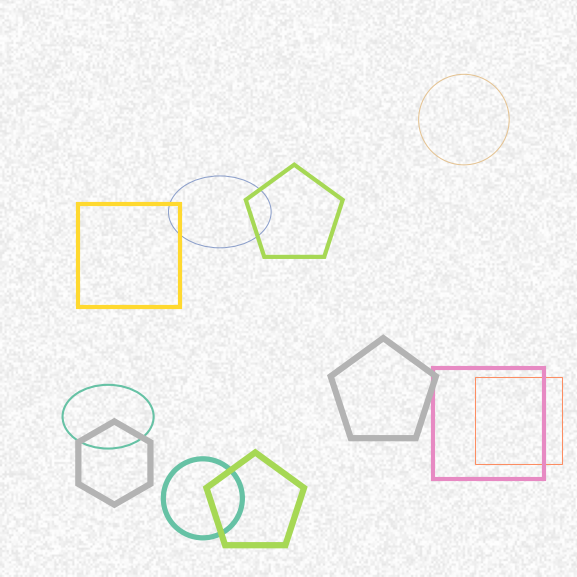[{"shape": "circle", "thickness": 2.5, "radius": 0.34, "center": [0.351, 0.136]}, {"shape": "oval", "thickness": 1, "radius": 0.39, "center": [0.187, 0.278]}, {"shape": "square", "thickness": 0.5, "radius": 0.38, "center": [0.897, 0.271]}, {"shape": "oval", "thickness": 0.5, "radius": 0.44, "center": [0.381, 0.632]}, {"shape": "square", "thickness": 2, "radius": 0.48, "center": [0.846, 0.266]}, {"shape": "pentagon", "thickness": 2, "radius": 0.44, "center": [0.51, 0.626]}, {"shape": "pentagon", "thickness": 3, "radius": 0.44, "center": [0.442, 0.127]}, {"shape": "square", "thickness": 2, "radius": 0.44, "center": [0.223, 0.557]}, {"shape": "circle", "thickness": 0.5, "radius": 0.39, "center": [0.803, 0.792]}, {"shape": "pentagon", "thickness": 3, "radius": 0.48, "center": [0.664, 0.318]}, {"shape": "hexagon", "thickness": 3, "radius": 0.36, "center": [0.198, 0.197]}]